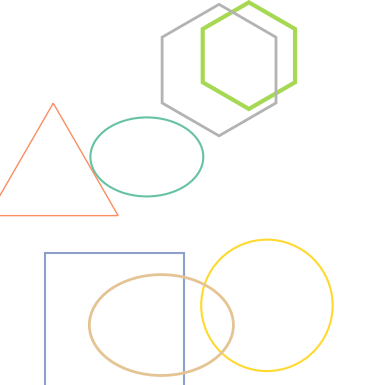[{"shape": "oval", "thickness": 1.5, "radius": 0.73, "center": [0.381, 0.592]}, {"shape": "triangle", "thickness": 1, "radius": 0.97, "center": [0.138, 0.537]}, {"shape": "square", "thickness": 1.5, "radius": 0.9, "center": [0.297, 0.163]}, {"shape": "hexagon", "thickness": 3, "radius": 0.69, "center": [0.646, 0.855]}, {"shape": "circle", "thickness": 1.5, "radius": 0.85, "center": [0.693, 0.207]}, {"shape": "oval", "thickness": 2, "radius": 0.94, "center": [0.419, 0.156]}, {"shape": "hexagon", "thickness": 2, "radius": 0.85, "center": [0.569, 0.818]}]